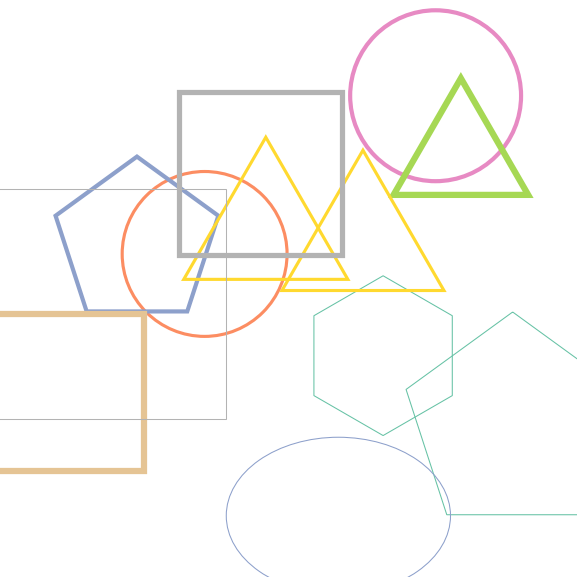[{"shape": "pentagon", "thickness": 0.5, "radius": 0.97, "center": [0.888, 0.265]}, {"shape": "hexagon", "thickness": 0.5, "radius": 0.69, "center": [0.663, 0.383]}, {"shape": "circle", "thickness": 1.5, "radius": 0.71, "center": [0.354, 0.559]}, {"shape": "pentagon", "thickness": 2, "radius": 0.74, "center": [0.237, 0.58]}, {"shape": "oval", "thickness": 0.5, "radius": 0.97, "center": [0.586, 0.106]}, {"shape": "circle", "thickness": 2, "radius": 0.74, "center": [0.754, 0.833]}, {"shape": "triangle", "thickness": 3, "radius": 0.67, "center": [0.798, 0.729]}, {"shape": "triangle", "thickness": 1.5, "radius": 0.82, "center": [0.46, 0.597]}, {"shape": "triangle", "thickness": 1.5, "radius": 0.81, "center": [0.629, 0.577]}, {"shape": "square", "thickness": 3, "radius": 0.68, "center": [0.113, 0.32]}, {"shape": "square", "thickness": 0.5, "radius": 1.0, "center": [0.192, 0.473]}, {"shape": "square", "thickness": 2.5, "radius": 0.7, "center": [0.45, 0.699]}]